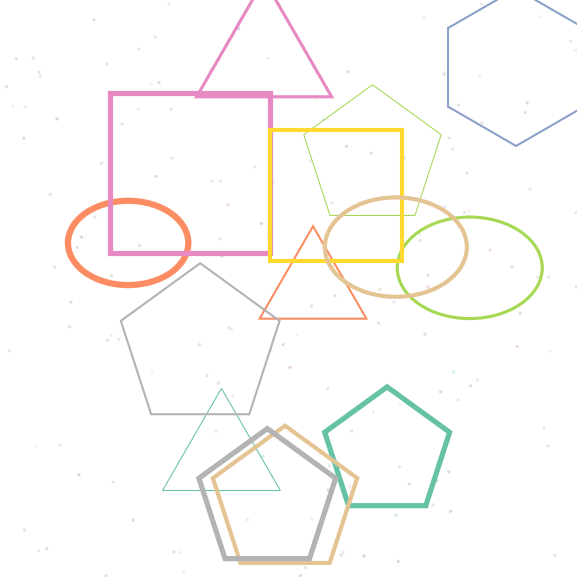[{"shape": "triangle", "thickness": 0.5, "radius": 0.59, "center": [0.383, 0.209]}, {"shape": "pentagon", "thickness": 2.5, "radius": 0.57, "center": [0.67, 0.215]}, {"shape": "triangle", "thickness": 1, "radius": 0.53, "center": [0.542, 0.501]}, {"shape": "oval", "thickness": 3, "radius": 0.52, "center": [0.222, 0.578]}, {"shape": "hexagon", "thickness": 1, "radius": 0.68, "center": [0.894, 0.882]}, {"shape": "square", "thickness": 2.5, "radius": 0.69, "center": [0.33, 0.7]}, {"shape": "triangle", "thickness": 1.5, "radius": 0.68, "center": [0.457, 0.899]}, {"shape": "oval", "thickness": 1.5, "radius": 0.63, "center": [0.813, 0.535]}, {"shape": "pentagon", "thickness": 0.5, "radius": 0.63, "center": [0.645, 0.727]}, {"shape": "square", "thickness": 2, "radius": 0.57, "center": [0.582, 0.661]}, {"shape": "pentagon", "thickness": 2, "radius": 0.66, "center": [0.494, 0.131]}, {"shape": "oval", "thickness": 2, "radius": 0.61, "center": [0.685, 0.571]}, {"shape": "pentagon", "thickness": 2.5, "radius": 0.62, "center": [0.463, 0.133]}, {"shape": "pentagon", "thickness": 1, "radius": 0.72, "center": [0.347, 0.399]}]